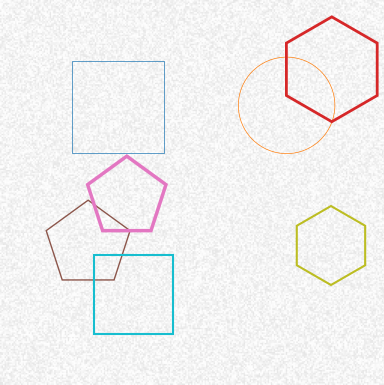[{"shape": "square", "thickness": 0.5, "radius": 0.6, "center": [0.306, 0.722]}, {"shape": "circle", "thickness": 0.5, "radius": 0.63, "center": [0.744, 0.726]}, {"shape": "hexagon", "thickness": 2, "radius": 0.68, "center": [0.862, 0.82]}, {"shape": "pentagon", "thickness": 1, "radius": 0.57, "center": [0.229, 0.366]}, {"shape": "pentagon", "thickness": 2.5, "radius": 0.53, "center": [0.329, 0.487]}, {"shape": "hexagon", "thickness": 1.5, "radius": 0.51, "center": [0.86, 0.362]}, {"shape": "square", "thickness": 1.5, "radius": 0.51, "center": [0.347, 0.235]}]